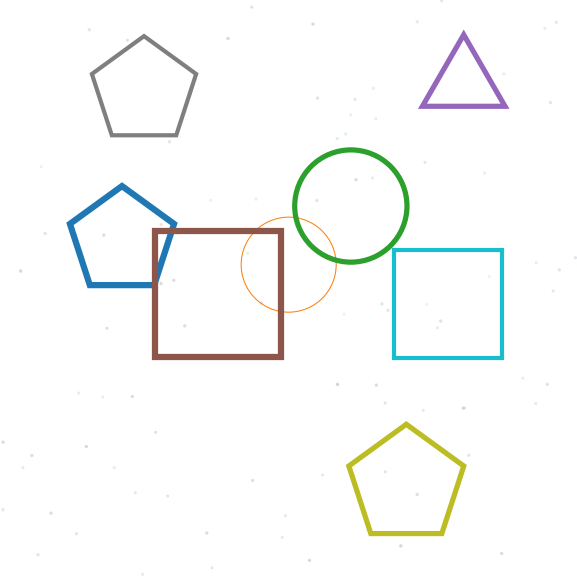[{"shape": "pentagon", "thickness": 3, "radius": 0.47, "center": [0.211, 0.582]}, {"shape": "circle", "thickness": 0.5, "radius": 0.41, "center": [0.5, 0.541]}, {"shape": "circle", "thickness": 2.5, "radius": 0.49, "center": [0.608, 0.642]}, {"shape": "triangle", "thickness": 2.5, "radius": 0.41, "center": [0.803, 0.856]}, {"shape": "square", "thickness": 3, "radius": 0.55, "center": [0.378, 0.49]}, {"shape": "pentagon", "thickness": 2, "radius": 0.47, "center": [0.249, 0.842]}, {"shape": "pentagon", "thickness": 2.5, "radius": 0.52, "center": [0.704, 0.16]}, {"shape": "square", "thickness": 2, "radius": 0.47, "center": [0.776, 0.473]}]